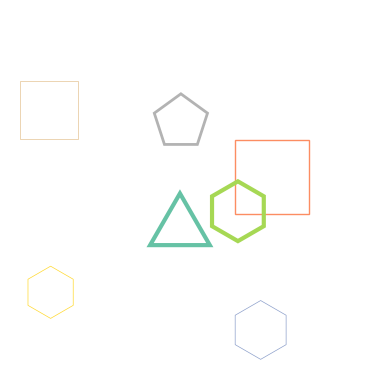[{"shape": "triangle", "thickness": 3, "radius": 0.45, "center": [0.467, 0.408]}, {"shape": "square", "thickness": 1, "radius": 0.48, "center": [0.707, 0.539]}, {"shape": "hexagon", "thickness": 0.5, "radius": 0.38, "center": [0.677, 0.143]}, {"shape": "hexagon", "thickness": 3, "radius": 0.39, "center": [0.618, 0.451]}, {"shape": "hexagon", "thickness": 0.5, "radius": 0.34, "center": [0.131, 0.241]}, {"shape": "square", "thickness": 0.5, "radius": 0.38, "center": [0.128, 0.715]}, {"shape": "pentagon", "thickness": 2, "radius": 0.36, "center": [0.47, 0.684]}]